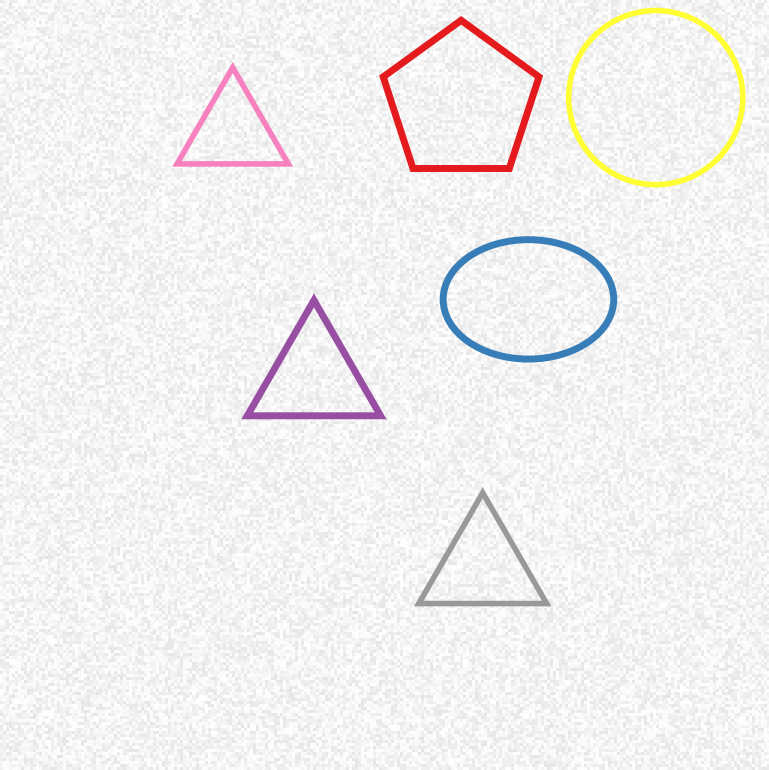[{"shape": "pentagon", "thickness": 2.5, "radius": 0.53, "center": [0.599, 0.867]}, {"shape": "oval", "thickness": 2.5, "radius": 0.55, "center": [0.686, 0.611]}, {"shape": "triangle", "thickness": 2.5, "radius": 0.5, "center": [0.408, 0.51]}, {"shape": "circle", "thickness": 2, "radius": 0.57, "center": [0.852, 0.873]}, {"shape": "triangle", "thickness": 2, "radius": 0.42, "center": [0.302, 0.829]}, {"shape": "triangle", "thickness": 2, "radius": 0.48, "center": [0.627, 0.264]}]